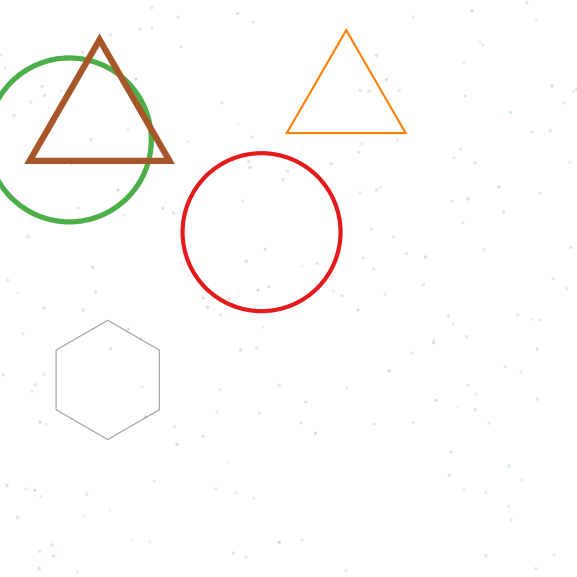[{"shape": "circle", "thickness": 2, "radius": 0.68, "center": [0.453, 0.597]}, {"shape": "circle", "thickness": 2.5, "radius": 0.71, "center": [0.12, 0.757]}, {"shape": "triangle", "thickness": 1, "radius": 0.59, "center": [0.6, 0.828]}, {"shape": "triangle", "thickness": 3, "radius": 0.7, "center": [0.172, 0.79]}, {"shape": "hexagon", "thickness": 0.5, "radius": 0.52, "center": [0.187, 0.341]}]